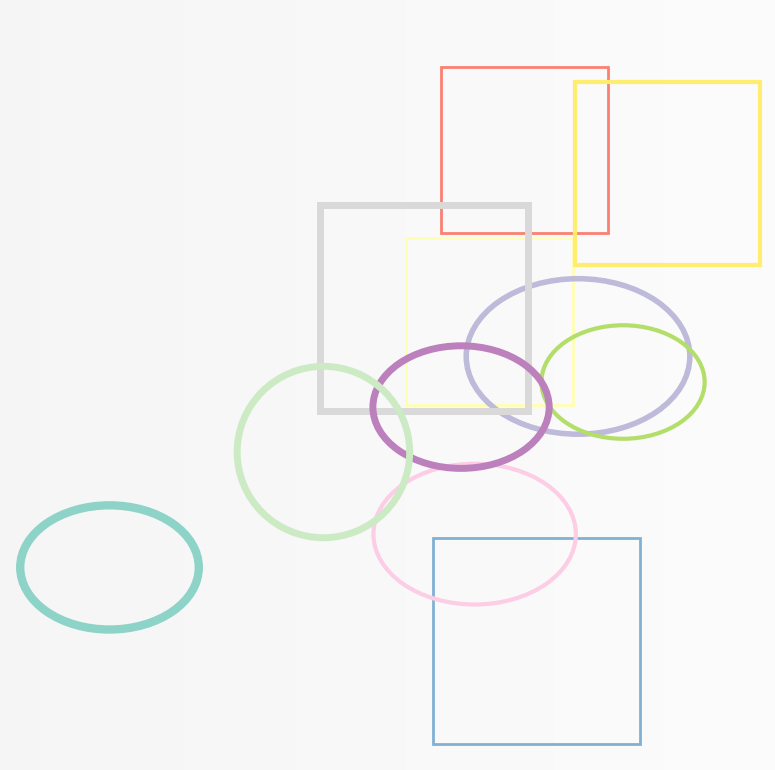[{"shape": "oval", "thickness": 3, "radius": 0.58, "center": [0.141, 0.263]}, {"shape": "square", "thickness": 1, "radius": 0.54, "center": [0.632, 0.582]}, {"shape": "oval", "thickness": 2, "radius": 0.72, "center": [0.746, 0.537]}, {"shape": "square", "thickness": 1, "radius": 0.54, "center": [0.677, 0.805]}, {"shape": "square", "thickness": 1, "radius": 0.67, "center": [0.692, 0.167]}, {"shape": "oval", "thickness": 1.5, "radius": 0.53, "center": [0.804, 0.504]}, {"shape": "oval", "thickness": 1.5, "radius": 0.65, "center": [0.612, 0.306]}, {"shape": "square", "thickness": 2.5, "radius": 0.67, "center": [0.548, 0.6]}, {"shape": "oval", "thickness": 2.5, "radius": 0.57, "center": [0.595, 0.471]}, {"shape": "circle", "thickness": 2.5, "radius": 0.56, "center": [0.417, 0.413]}, {"shape": "square", "thickness": 1.5, "radius": 0.6, "center": [0.862, 0.775]}]